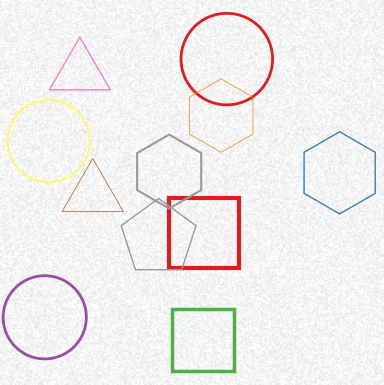[{"shape": "square", "thickness": 3, "radius": 0.45, "center": [0.529, 0.395]}, {"shape": "circle", "thickness": 2, "radius": 0.59, "center": [0.589, 0.847]}, {"shape": "hexagon", "thickness": 1, "radius": 0.53, "center": [0.882, 0.551]}, {"shape": "square", "thickness": 2.5, "radius": 0.4, "center": [0.528, 0.117]}, {"shape": "circle", "thickness": 2, "radius": 0.54, "center": [0.116, 0.176]}, {"shape": "hexagon", "thickness": 0.5, "radius": 0.48, "center": [0.574, 0.7]}, {"shape": "circle", "thickness": 1, "radius": 0.53, "center": [0.127, 0.633]}, {"shape": "triangle", "thickness": 0.5, "radius": 0.46, "center": [0.241, 0.496]}, {"shape": "triangle", "thickness": 1, "radius": 0.46, "center": [0.207, 0.812]}, {"shape": "pentagon", "thickness": 1, "radius": 0.51, "center": [0.412, 0.382]}, {"shape": "hexagon", "thickness": 1.5, "radius": 0.48, "center": [0.439, 0.554]}]